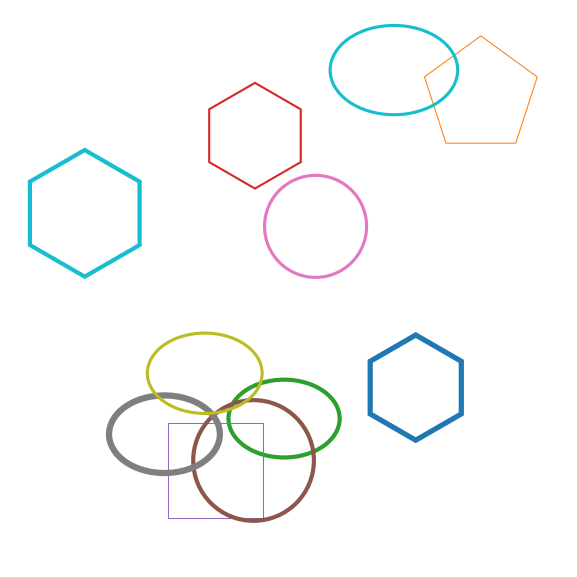[{"shape": "hexagon", "thickness": 2.5, "radius": 0.46, "center": [0.72, 0.328]}, {"shape": "pentagon", "thickness": 0.5, "radius": 0.51, "center": [0.833, 0.834]}, {"shape": "oval", "thickness": 2, "radius": 0.48, "center": [0.492, 0.274]}, {"shape": "hexagon", "thickness": 1, "radius": 0.46, "center": [0.441, 0.764]}, {"shape": "square", "thickness": 0.5, "radius": 0.41, "center": [0.373, 0.185]}, {"shape": "circle", "thickness": 2, "radius": 0.52, "center": [0.439, 0.202]}, {"shape": "circle", "thickness": 1.5, "radius": 0.44, "center": [0.546, 0.607]}, {"shape": "oval", "thickness": 3, "radius": 0.48, "center": [0.285, 0.247]}, {"shape": "oval", "thickness": 1.5, "radius": 0.5, "center": [0.355, 0.353]}, {"shape": "oval", "thickness": 1.5, "radius": 0.55, "center": [0.682, 0.878]}, {"shape": "hexagon", "thickness": 2, "radius": 0.55, "center": [0.147, 0.63]}]